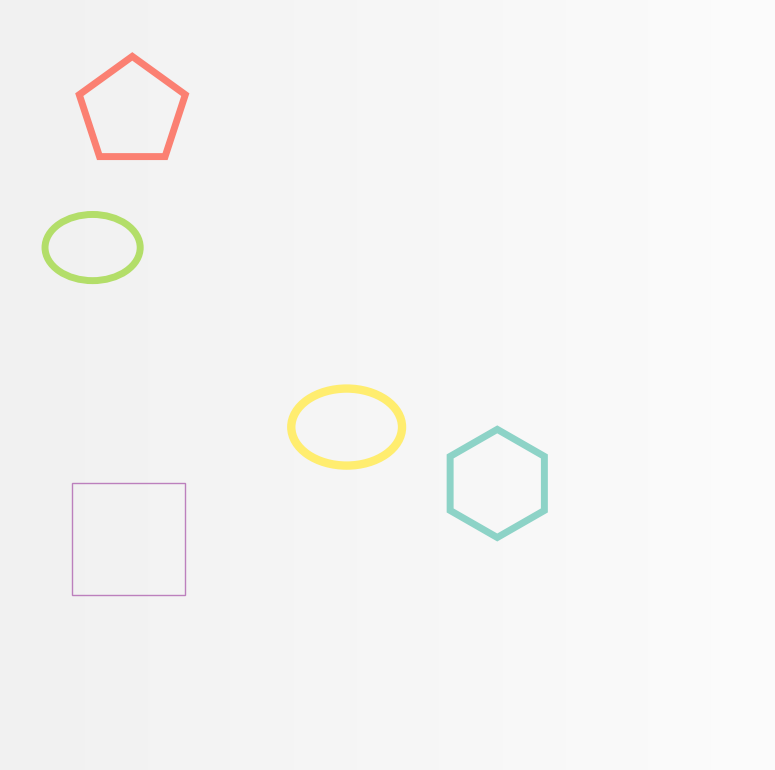[{"shape": "hexagon", "thickness": 2.5, "radius": 0.35, "center": [0.642, 0.372]}, {"shape": "pentagon", "thickness": 2.5, "radius": 0.36, "center": [0.171, 0.855]}, {"shape": "oval", "thickness": 2.5, "radius": 0.31, "center": [0.119, 0.678]}, {"shape": "square", "thickness": 0.5, "radius": 0.36, "center": [0.166, 0.301]}, {"shape": "oval", "thickness": 3, "radius": 0.36, "center": [0.447, 0.445]}]